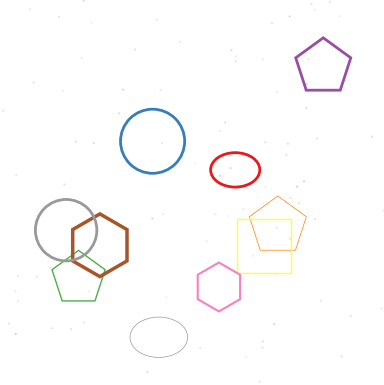[{"shape": "oval", "thickness": 2, "radius": 0.32, "center": [0.611, 0.559]}, {"shape": "circle", "thickness": 2, "radius": 0.42, "center": [0.396, 0.633]}, {"shape": "pentagon", "thickness": 1, "radius": 0.36, "center": [0.204, 0.277]}, {"shape": "pentagon", "thickness": 2, "radius": 0.38, "center": [0.84, 0.827]}, {"shape": "pentagon", "thickness": 0.5, "radius": 0.39, "center": [0.722, 0.413]}, {"shape": "square", "thickness": 1, "radius": 0.35, "center": [0.686, 0.362]}, {"shape": "hexagon", "thickness": 2.5, "radius": 0.41, "center": [0.259, 0.363]}, {"shape": "hexagon", "thickness": 1.5, "radius": 0.32, "center": [0.569, 0.255]}, {"shape": "circle", "thickness": 2, "radius": 0.4, "center": [0.172, 0.402]}, {"shape": "oval", "thickness": 0.5, "radius": 0.37, "center": [0.413, 0.124]}]